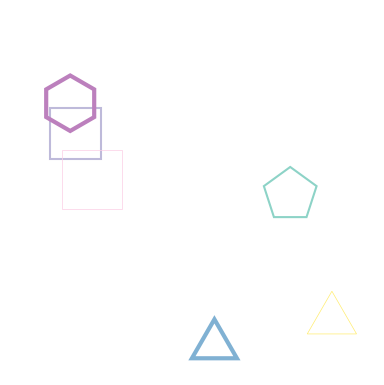[{"shape": "pentagon", "thickness": 1.5, "radius": 0.36, "center": [0.754, 0.494]}, {"shape": "square", "thickness": 1.5, "radius": 0.33, "center": [0.196, 0.653]}, {"shape": "triangle", "thickness": 3, "radius": 0.34, "center": [0.557, 0.103]}, {"shape": "square", "thickness": 0.5, "radius": 0.38, "center": [0.239, 0.534]}, {"shape": "hexagon", "thickness": 3, "radius": 0.36, "center": [0.182, 0.732]}, {"shape": "triangle", "thickness": 0.5, "radius": 0.37, "center": [0.862, 0.17]}]